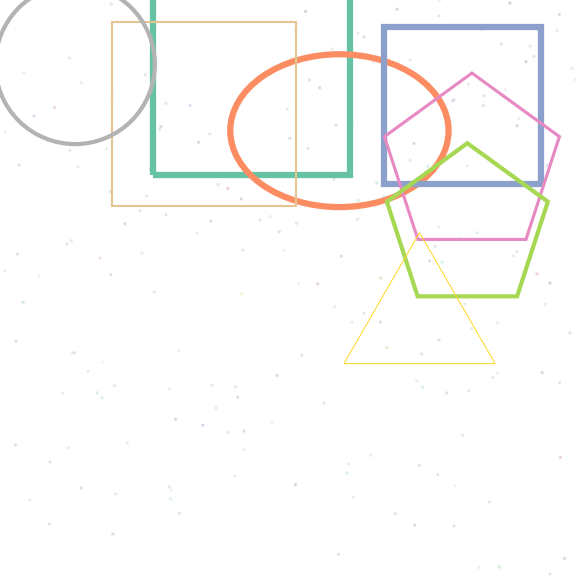[{"shape": "square", "thickness": 3, "radius": 0.85, "center": [0.435, 0.867]}, {"shape": "oval", "thickness": 3, "radius": 0.95, "center": [0.588, 0.773]}, {"shape": "square", "thickness": 3, "radius": 0.68, "center": [0.801, 0.816]}, {"shape": "pentagon", "thickness": 1.5, "radius": 0.8, "center": [0.817, 0.713]}, {"shape": "pentagon", "thickness": 2, "radius": 0.73, "center": [0.809, 0.605]}, {"shape": "triangle", "thickness": 0.5, "radius": 0.76, "center": [0.726, 0.445]}, {"shape": "square", "thickness": 1, "radius": 0.8, "center": [0.353, 0.801]}, {"shape": "circle", "thickness": 2, "radius": 0.69, "center": [0.13, 0.888]}]